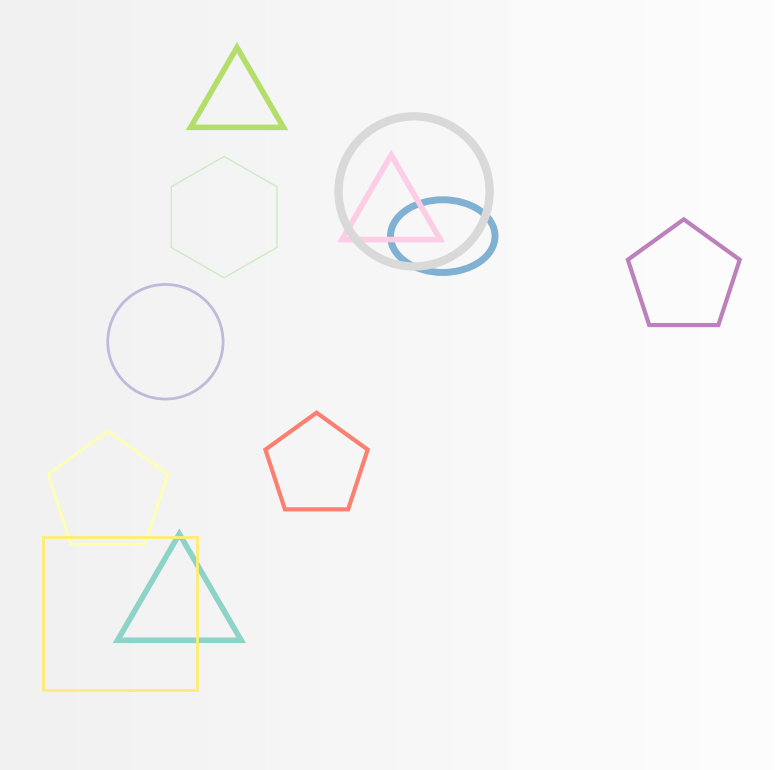[{"shape": "triangle", "thickness": 2, "radius": 0.46, "center": [0.231, 0.215]}, {"shape": "pentagon", "thickness": 1, "radius": 0.41, "center": [0.139, 0.359]}, {"shape": "circle", "thickness": 1, "radius": 0.37, "center": [0.213, 0.556]}, {"shape": "pentagon", "thickness": 1.5, "radius": 0.35, "center": [0.408, 0.395]}, {"shape": "oval", "thickness": 2.5, "radius": 0.34, "center": [0.571, 0.693]}, {"shape": "triangle", "thickness": 2, "radius": 0.35, "center": [0.306, 0.869]}, {"shape": "triangle", "thickness": 2, "radius": 0.37, "center": [0.505, 0.725]}, {"shape": "circle", "thickness": 3, "radius": 0.49, "center": [0.534, 0.751]}, {"shape": "pentagon", "thickness": 1.5, "radius": 0.38, "center": [0.882, 0.639]}, {"shape": "hexagon", "thickness": 0.5, "radius": 0.39, "center": [0.289, 0.718]}, {"shape": "square", "thickness": 1, "radius": 0.5, "center": [0.155, 0.203]}]